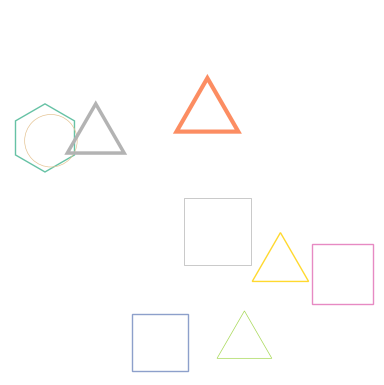[{"shape": "hexagon", "thickness": 1, "radius": 0.44, "center": [0.117, 0.642]}, {"shape": "triangle", "thickness": 3, "radius": 0.46, "center": [0.539, 0.705]}, {"shape": "square", "thickness": 1, "radius": 0.37, "center": [0.416, 0.11]}, {"shape": "square", "thickness": 1, "radius": 0.4, "center": [0.889, 0.288]}, {"shape": "triangle", "thickness": 0.5, "radius": 0.41, "center": [0.635, 0.11]}, {"shape": "triangle", "thickness": 1, "radius": 0.42, "center": [0.728, 0.311]}, {"shape": "circle", "thickness": 0.5, "radius": 0.34, "center": [0.132, 0.635]}, {"shape": "square", "thickness": 0.5, "radius": 0.43, "center": [0.566, 0.399]}, {"shape": "triangle", "thickness": 2.5, "radius": 0.43, "center": [0.249, 0.645]}]